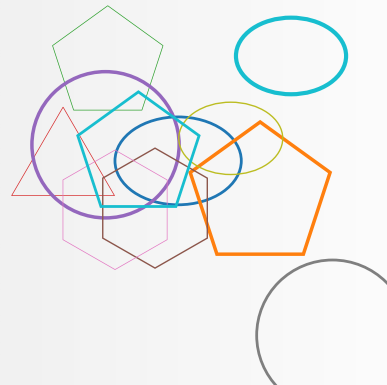[{"shape": "oval", "thickness": 2, "radius": 0.82, "center": [0.46, 0.582]}, {"shape": "pentagon", "thickness": 2.5, "radius": 0.95, "center": [0.671, 0.493]}, {"shape": "pentagon", "thickness": 0.5, "radius": 0.75, "center": [0.278, 0.835]}, {"shape": "triangle", "thickness": 0.5, "radius": 0.77, "center": [0.163, 0.569]}, {"shape": "circle", "thickness": 2.5, "radius": 0.95, "center": [0.272, 0.624]}, {"shape": "hexagon", "thickness": 1, "radius": 0.78, "center": [0.4, 0.459]}, {"shape": "hexagon", "thickness": 0.5, "radius": 0.78, "center": [0.297, 0.455]}, {"shape": "circle", "thickness": 2, "radius": 0.98, "center": [0.858, 0.129]}, {"shape": "oval", "thickness": 1, "radius": 0.67, "center": [0.596, 0.641]}, {"shape": "pentagon", "thickness": 2, "radius": 0.82, "center": [0.357, 0.597]}, {"shape": "oval", "thickness": 3, "radius": 0.71, "center": [0.751, 0.855]}]